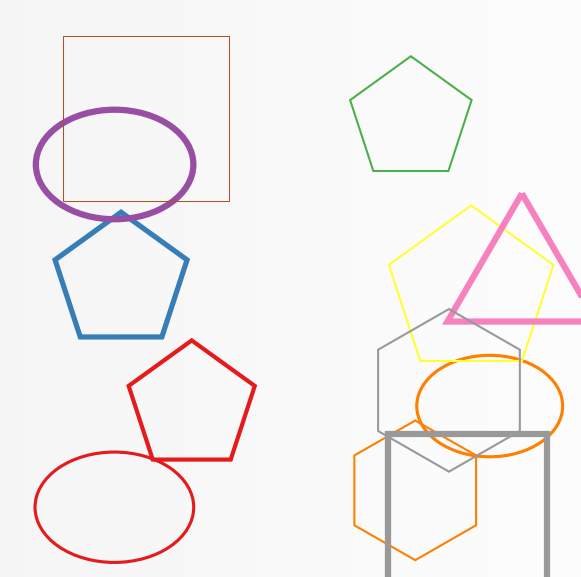[{"shape": "pentagon", "thickness": 2, "radius": 0.57, "center": [0.33, 0.296]}, {"shape": "oval", "thickness": 1.5, "radius": 0.68, "center": [0.197, 0.121]}, {"shape": "pentagon", "thickness": 2.5, "radius": 0.6, "center": [0.208, 0.512]}, {"shape": "pentagon", "thickness": 1, "radius": 0.55, "center": [0.707, 0.792]}, {"shape": "oval", "thickness": 3, "radius": 0.68, "center": [0.197, 0.714]}, {"shape": "hexagon", "thickness": 1, "radius": 0.6, "center": [0.714, 0.15]}, {"shape": "oval", "thickness": 1.5, "radius": 0.63, "center": [0.843, 0.296]}, {"shape": "pentagon", "thickness": 1, "radius": 0.74, "center": [0.811, 0.494]}, {"shape": "square", "thickness": 0.5, "radius": 0.71, "center": [0.251, 0.795]}, {"shape": "triangle", "thickness": 3, "radius": 0.74, "center": [0.898, 0.516]}, {"shape": "hexagon", "thickness": 1, "radius": 0.7, "center": [0.772, 0.323]}, {"shape": "square", "thickness": 3, "radius": 0.68, "center": [0.804, 0.111]}]